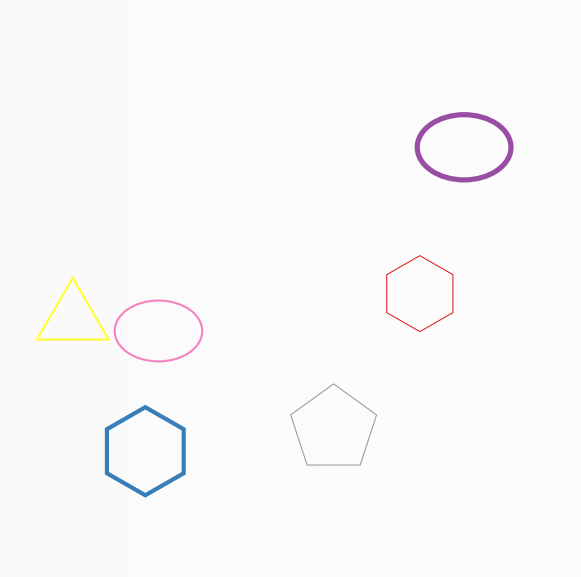[{"shape": "hexagon", "thickness": 0.5, "radius": 0.33, "center": [0.722, 0.491]}, {"shape": "hexagon", "thickness": 2, "radius": 0.38, "center": [0.25, 0.218]}, {"shape": "oval", "thickness": 2.5, "radius": 0.4, "center": [0.798, 0.744]}, {"shape": "triangle", "thickness": 1, "radius": 0.36, "center": [0.125, 0.447]}, {"shape": "oval", "thickness": 1, "radius": 0.38, "center": [0.273, 0.426]}, {"shape": "pentagon", "thickness": 0.5, "radius": 0.39, "center": [0.574, 0.257]}]